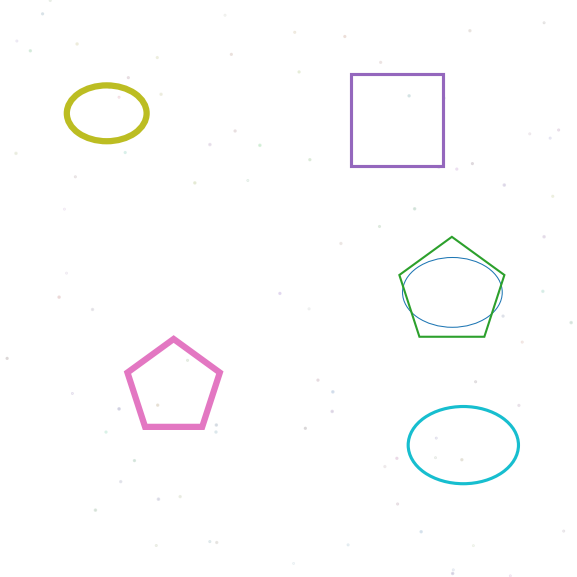[{"shape": "oval", "thickness": 0.5, "radius": 0.43, "center": [0.783, 0.493]}, {"shape": "pentagon", "thickness": 1, "radius": 0.48, "center": [0.782, 0.493]}, {"shape": "square", "thickness": 1.5, "radius": 0.4, "center": [0.687, 0.791]}, {"shape": "pentagon", "thickness": 3, "radius": 0.42, "center": [0.301, 0.328]}, {"shape": "oval", "thickness": 3, "radius": 0.35, "center": [0.185, 0.803]}, {"shape": "oval", "thickness": 1.5, "radius": 0.48, "center": [0.802, 0.228]}]